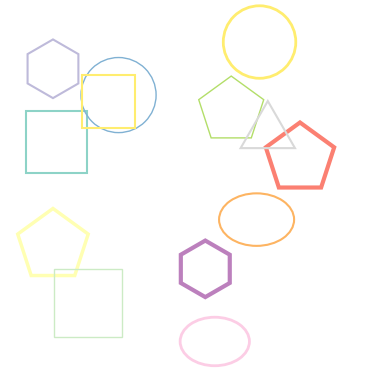[{"shape": "square", "thickness": 1.5, "radius": 0.4, "center": [0.147, 0.63]}, {"shape": "pentagon", "thickness": 2.5, "radius": 0.48, "center": [0.138, 0.362]}, {"shape": "hexagon", "thickness": 1.5, "radius": 0.38, "center": [0.138, 0.821]}, {"shape": "pentagon", "thickness": 3, "radius": 0.47, "center": [0.779, 0.588]}, {"shape": "circle", "thickness": 1, "radius": 0.49, "center": [0.308, 0.753]}, {"shape": "oval", "thickness": 1.5, "radius": 0.49, "center": [0.666, 0.43]}, {"shape": "pentagon", "thickness": 1, "radius": 0.44, "center": [0.601, 0.714]}, {"shape": "oval", "thickness": 2, "radius": 0.45, "center": [0.558, 0.113]}, {"shape": "triangle", "thickness": 1.5, "radius": 0.41, "center": [0.696, 0.656]}, {"shape": "hexagon", "thickness": 3, "radius": 0.37, "center": [0.533, 0.302]}, {"shape": "square", "thickness": 1, "radius": 0.44, "center": [0.229, 0.212]}, {"shape": "square", "thickness": 1.5, "radius": 0.35, "center": [0.281, 0.736]}, {"shape": "circle", "thickness": 2, "radius": 0.47, "center": [0.674, 0.891]}]